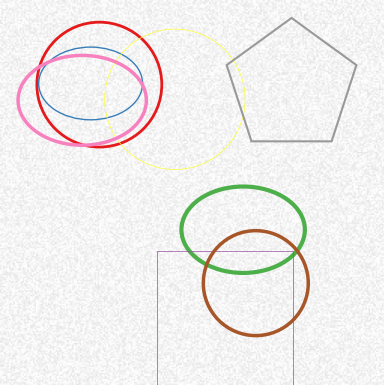[{"shape": "circle", "thickness": 2, "radius": 0.81, "center": [0.258, 0.78]}, {"shape": "oval", "thickness": 1, "radius": 0.67, "center": [0.235, 0.783]}, {"shape": "oval", "thickness": 3, "radius": 0.8, "center": [0.632, 0.403]}, {"shape": "square", "thickness": 0.5, "radius": 0.88, "center": [0.584, 0.172]}, {"shape": "circle", "thickness": 0.5, "radius": 0.91, "center": [0.454, 0.742]}, {"shape": "circle", "thickness": 2.5, "radius": 0.68, "center": [0.664, 0.265]}, {"shape": "oval", "thickness": 2.5, "radius": 0.83, "center": [0.214, 0.739]}, {"shape": "pentagon", "thickness": 1.5, "radius": 0.89, "center": [0.757, 0.776]}]